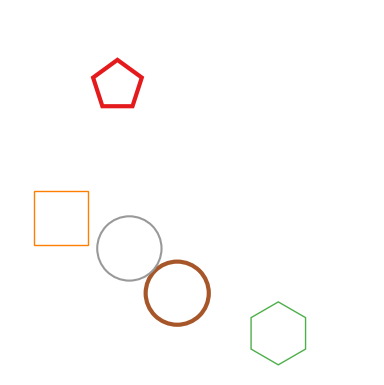[{"shape": "pentagon", "thickness": 3, "radius": 0.33, "center": [0.305, 0.778]}, {"shape": "hexagon", "thickness": 1, "radius": 0.41, "center": [0.723, 0.134]}, {"shape": "square", "thickness": 1, "radius": 0.35, "center": [0.158, 0.434]}, {"shape": "circle", "thickness": 3, "radius": 0.41, "center": [0.46, 0.238]}, {"shape": "circle", "thickness": 1.5, "radius": 0.42, "center": [0.336, 0.355]}]